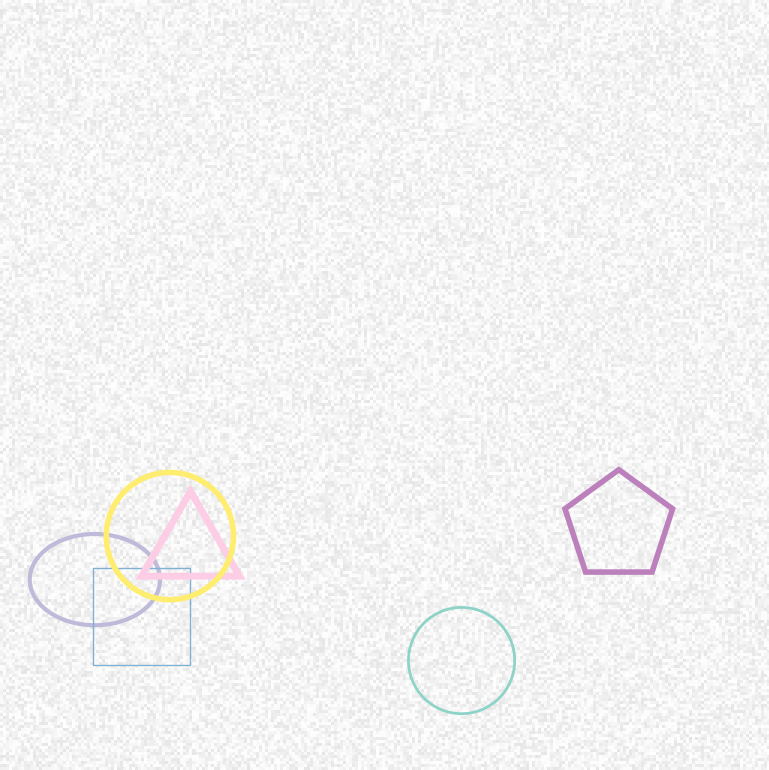[{"shape": "circle", "thickness": 1, "radius": 0.34, "center": [0.599, 0.142]}, {"shape": "oval", "thickness": 1.5, "radius": 0.42, "center": [0.123, 0.247]}, {"shape": "square", "thickness": 0.5, "radius": 0.32, "center": [0.184, 0.199]}, {"shape": "triangle", "thickness": 2.5, "radius": 0.37, "center": [0.247, 0.288]}, {"shape": "pentagon", "thickness": 2, "radius": 0.37, "center": [0.804, 0.316]}, {"shape": "circle", "thickness": 2, "radius": 0.41, "center": [0.221, 0.304]}]